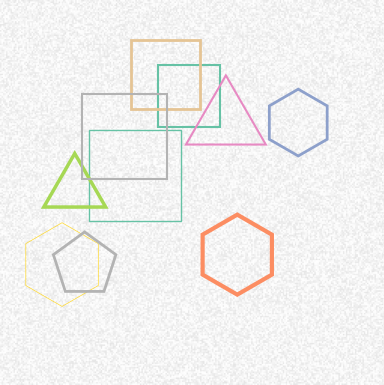[{"shape": "square", "thickness": 1, "radius": 0.59, "center": [0.35, 0.545]}, {"shape": "square", "thickness": 1.5, "radius": 0.4, "center": [0.49, 0.751]}, {"shape": "hexagon", "thickness": 3, "radius": 0.52, "center": [0.616, 0.339]}, {"shape": "hexagon", "thickness": 2, "radius": 0.43, "center": [0.775, 0.682]}, {"shape": "triangle", "thickness": 1.5, "radius": 0.6, "center": [0.587, 0.684]}, {"shape": "triangle", "thickness": 2.5, "radius": 0.46, "center": [0.194, 0.509]}, {"shape": "hexagon", "thickness": 0.5, "radius": 0.54, "center": [0.161, 0.313]}, {"shape": "square", "thickness": 2, "radius": 0.45, "center": [0.429, 0.806]}, {"shape": "pentagon", "thickness": 2, "radius": 0.43, "center": [0.22, 0.312]}, {"shape": "square", "thickness": 1.5, "radius": 0.56, "center": [0.323, 0.646]}]